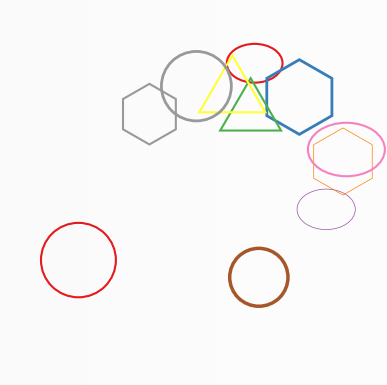[{"shape": "oval", "thickness": 1.5, "radius": 0.36, "center": [0.657, 0.836]}, {"shape": "circle", "thickness": 1.5, "radius": 0.48, "center": [0.202, 0.324]}, {"shape": "hexagon", "thickness": 2, "radius": 0.49, "center": [0.773, 0.748]}, {"shape": "triangle", "thickness": 1.5, "radius": 0.45, "center": [0.647, 0.706]}, {"shape": "oval", "thickness": 0.5, "radius": 0.38, "center": [0.842, 0.456]}, {"shape": "hexagon", "thickness": 0.5, "radius": 0.44, "center": [0.885, 0.581]}, {"shape": "triangle", "thickness": 1.5, "radius": 0.49, "center": [0.6, 0.758]}, {"shape": "circle", "thickness": 2.5, "radius": 0.38, "center": [0.668, 0.28]}, {"shape": "oval", "thickness": 1.5, "radius": 0.5, "center": [0.894, 0.612]}, {"shape": "hexagon", "thickness": 1.5, "radius": 0.39, "center": [0.386, 0.703]}, {"shape": "circle", "thickness": 2, "radius": 0.45, "center": [0.507, 0.776]}]